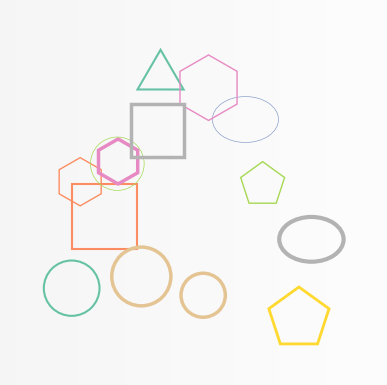[{"shape": "triangle", "thickness": 1.5, "radius": 0.34, "center": [0.414, 0.802]}, {"shape": "circle", "thickness": 1.5, "radius": 0.36, "center": [0.185, 0.251]}, {"shape": "square", "thickness": 1.5, "radius": 0.42, "center": [0.27, 0.438]}, {"shape": "hexagon", "thickness": 1, "radius": 0.31, "center": [0.207, 0.528]}, {"shape": "oval", "thickness": 0.5, "radius": 0.43, "center": [0.633, 0.69]}, {"shape": "hexagon", "thickness": 1, "radius": 0.43, "center": [0.538, 0.772]}, {"shape": "hexagon", "thickness": 2.5, "radius": 0.29, "center": [0.305, 0.581]}, {"shape": "circle", "thickness": 0.5, "radius": 0.35, "center": [0.303, 0.575]}, {"shape": "pentagon", "thickness": 1, "radius": 0.3, "center": [0.678, 0.52]}, {"shape": "pentagon", "thickness": 2, "radius": 0.41, "center": [0.771, 0.173]}, {"shape": "circle", "thickness": 2.5, "radius": 0.29, "center": [0.524, 0.233]}, {"shape": "circle", "thickness": 2.5, "radius": 0.38, "center": [0.365, 0.282]}, {"shape": "square", "thickness": 2.5, "radius": 0.34, "center": [0.406, 0.661]}, {"shape": "oval", "thickness": 3, "radius": 0.42, "center": [0.804, 0.378]}]